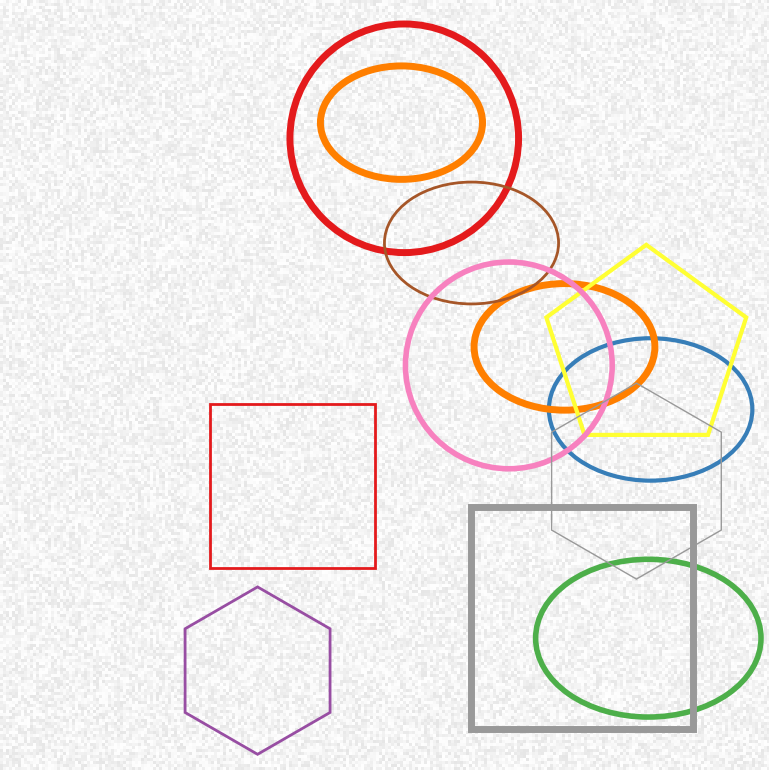[{"shape": "square", "thickness": 1, "radius": 0.54, "center": [0.38, 0.369]}, {"shape": "circle", "thickness": 2.5, "radius": 0.74, "center": [0.525, 0.82]}, {"shape": "oval", "thickness": 1.5, "radius": 0.66, "center": [0.845, 0.468]}, {"shape": "oval", "thickness": 2, "radius": 0.73, "center": [0.842, 0.171]}, {"shape": "hexagon", "thickness": 1, "radius": 0.54, "center": [0.335, 0.129]}, {"shape": "oval", "thickness": 2.5, "radius": 0.53, "center": [0.521, 0.841]}, {"shape": "oval", "thickness": 2.5, "radius": 0.59, "center": [0.733, 0.55]}, {"shape": "pentagon", "thickness": 1.5, "radius": 0.68, "center": [0.839, 0.546]}, {"shape": "oval", "thickness": 1, "radius": 0.57, "center": [0.612, 0.684]}, {"shape": "circle", "thickness": 2, "radius": 0.67, "center": [0.661, 0.525]}, {"shape": "square", "thickness": 2.5, "radius": 0.72, "center": [0.756, 0.198]}, {"shape": "hexagon", "thickness": 0.5, "radius": 0.64, "center": [0.827, 0.375]}]